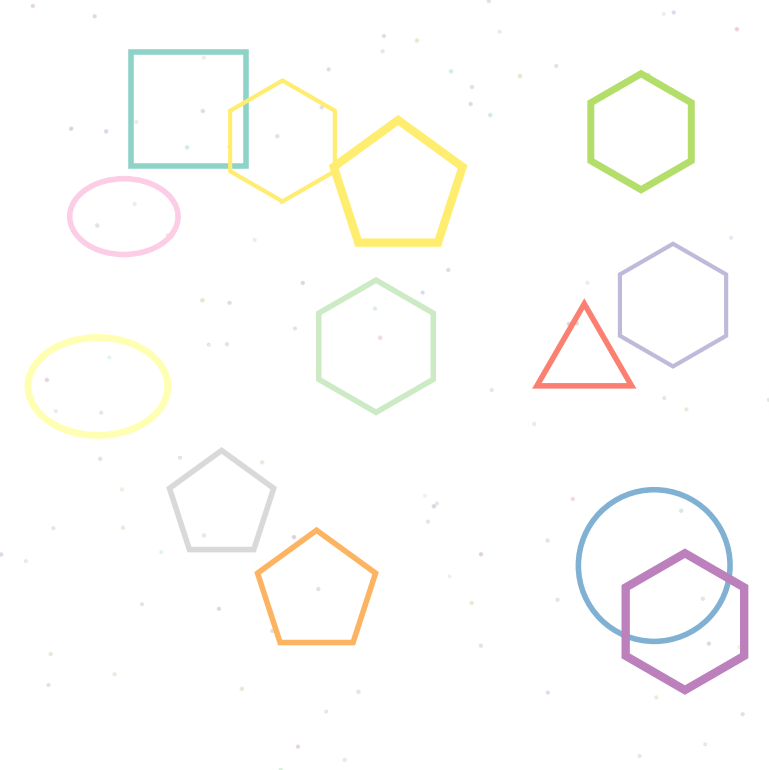[{"shape": "square", "thickness": 2, "radius": 0.37, "center": [0.244, 0.859]}, {"shape": "oval", "thickness": 2.5, "radius": 0.45, "center": [0.127, 0.498]}, {"shape": "hexagon", "thickness": 1.5, "radius": 0.4, "center": [0.874, 0.604]}, {"shape": "triangle", "thickness": 2, "radius": 0.36, "center": [0.759, 0.534]}, {"shape": "circle", "thickness": 2, "radius": 0.49, "center": [0.85, 0.266]}, {"shape": "pentagon", "thickness": 2, "radius": 0.4, "center": [0.411, 0.231]}, {"shape": "hexagon", "thickness": 2.5, "radius": 0.38, "center": [0.833, 0.829]}, {"shape": "oval", "thickness": 2, "radius": 0.35, "center": [0.161, 0.719]}, {"shape": "pentagon", "thickness": 2, "radius": 0.36, "center": [0.288, 0.344]}, {"shape": "hexagon", "thickness": 3, "radius": 0.44, "center": [0.89, 0.193]}, {"shape": "hexagon", "thickness": 2, "radius": 0.43, "center": [0.488, 0.55]}, {"shape": "hexagon", "thickness": 1.5, "radius": 0.39, "center": [0.367, 0.817]}, {"shape": "pentagon", "thickness": 3, "radius": 0.44, "center": [0.517, 0.756]}]